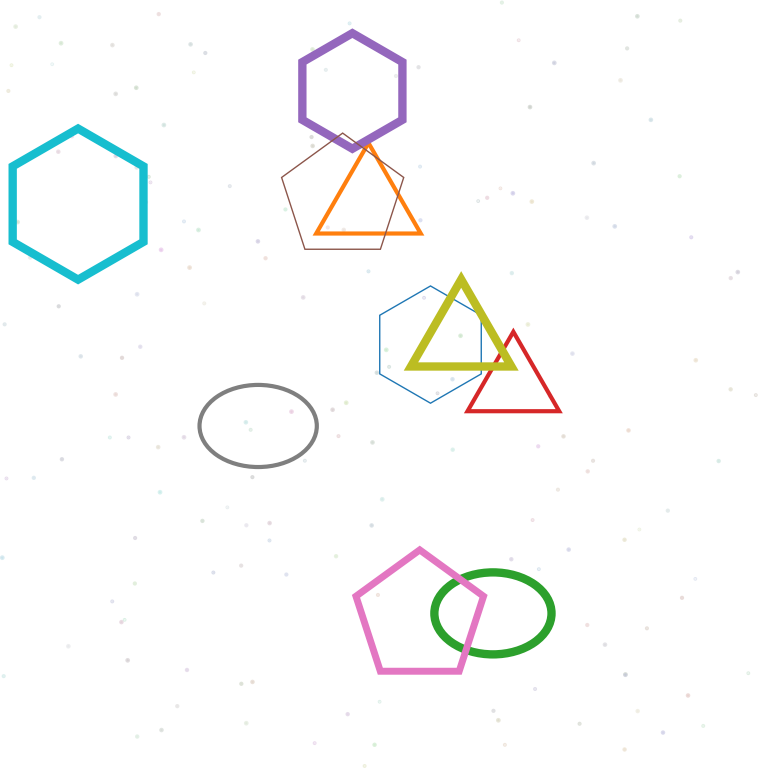[{"shape": "hexagon", "thickness": 0.5, "radius": 0.38, "center": [0.559, 0.553]}, {"shape": "triangle", "thickness": 1.5, "radius": 0.39, "center": [0.479, 0.736]}, {"shape": "oval", "thickness": 3, "radius": 0.38, "center": [0.64, 0.203]}, {"shape": "triangle", "thickness": 1.5, "radius": 0.34, "center": [0.667, 0.5]}, {"shape": "hexagon", "thickness": 3, "radius": 0.38, "center": [0.458, 0.882]}, {"shape": "pentagon", "thickness": 0.5, "radius": 0.42, "center": [0.445, 0.744]}, {"shape": "pentagon", "thickness": 2.5, "radius": 0.44, "center": [0.545, 0.199]}, {"shape": "oval", "thickness": 1.5, "radius": 0.38, "center": [0.335, 0.447]}, {"shape": "triangle", "thickness": 3, "radius": 0.38, "center": [0.599, 0.562]}, {"shape": "hexagon", "thickness": 3, "radius": 0.49, "center": [0.101, 0.735]}]